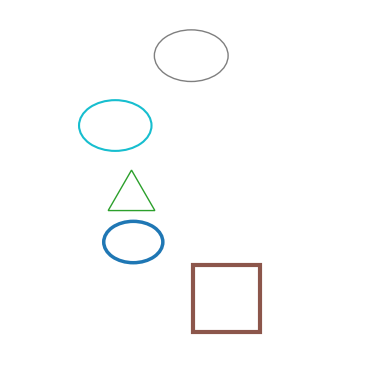[{"shape": "oval", "thickness": 2.5, "radius": 0.38, "center": [0.346, 0.371]}, {"shape": "triangle", "thickness": 1, "radius": 0.35, "center": [0.342, 0.488]}, {"shape": "square", "thickness": 3, "radius": 0.44, "center": [0.587, 0.226]}, {"shape": "oval", "thickness": 1, "radius": 0.48, "center": [0.497, 0.855]}, {"shape": "oval", "thickness": 1.5, "radius": 0.47, "center": [0.299, 0.674]}]